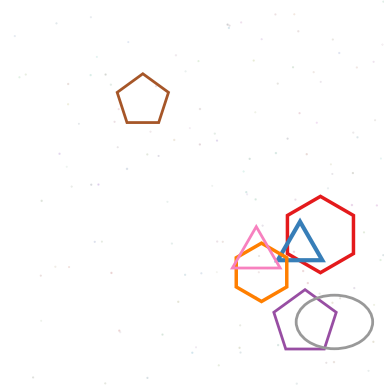[{"shape": "hexagon", "thickness": 2.5, "radius": 0.5, "center": [0.832, 0.391]}, {"shape": "triangle", "thickness": 3, "radius": 0.33, "center": [0.779, 0.357]}, {"shape": "pentagon", "thickness": 2, "radius": 0.43, "center": [0.792, 0.162]}, {"shape": "hexagon", "thickness": 2.5, "radius": 0.38, "center": [0.679, 0.293]}, {"shape": "pentagon", "thickness": 2, "radius": 0.35, "center": [0.371, 0.738]}, {"shape": "triangle", "thickness": 2, "radius": 0.36, "center": [0.666, 0.34]}, {"shape": "oval", "thickness": 2, "radius": 0.5, "center": [0.869, 0.164]}]